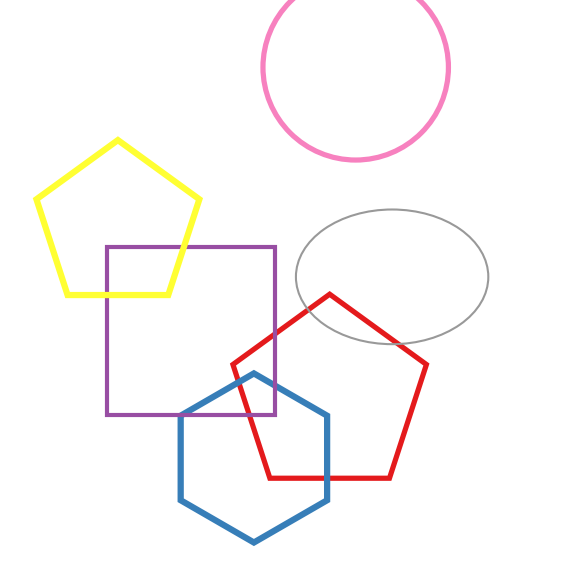[{"shape": "pentagon", "thickness": 2.5, "radius": 0.88, "center": [0.571, 0.314]}, {"shape": "hexagon", "thickness": 3, "radius": 0.73, "center": [0.44, 0.206]}, {"shape": "square", "thickness": 2, "radius": 0.73, "center": [0.331, 0.426]}, {"shape": "pentagon", "thickness": 3, "radius": 0.74, "center": [0.204, 0.608]}, {"shape": "circle", "thickness": 2.5, "radius": 0.8, "center": [0.616, 0.883]}, {"shape": "oval", "thickness": 1, "radius": 0.83, "center": [0.679, 0.52]}]